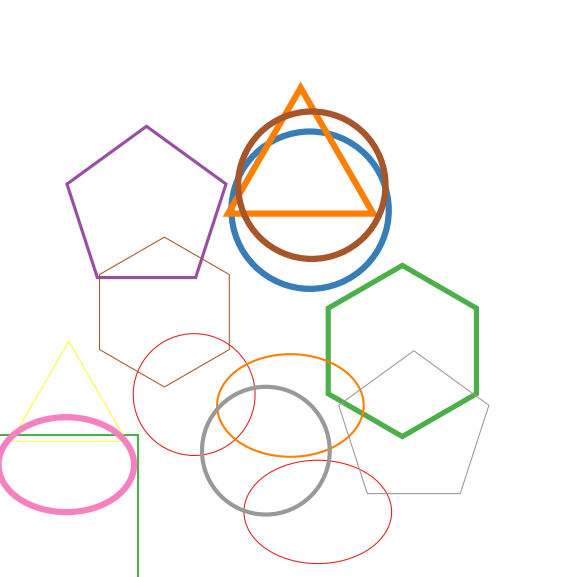[{"shape": "oval", "thickness": 0.5, "radius": 0.64, "center": [0.55, 0.113]}, {"shape": "circle", "thickness": 0.5, "radius": 0.53, "center": [0.336, 0.316]}, {"shape": "circle", "thickness": 3, "radius": 0.68, "center": [0.537, 0.635]}, {"shape": "hexagon", "thickness": 2.5, "radius": 0.74, "center": [0.697, 0.391]}, {"shape": "square", "thickness": 1, "radius": 0.65, "center": [0.108, 0.115]}, {"shape": "pentagon", "thickness": 1.5, "radius": 0.72, "center": [0.254, 0.636]}, {"shape": "triangle", "thickness": 3, "radius": 0.73, "center": [0.521, 0.702]}, {"shape": "oval", "thickness": 1, "radius": 0.63, "center": [0.503, 0.297]}, {"shape": "triangle", "thickness": 0.5, "radius": 0.58, "center": [0.119, 0.293]}, {"shape": "hexagon", "thickness": 0.5, "radius": 0.65, "center": [0.285, 0.459]}, {"shape": "circle", "thickness": 3, "radius": 0.64, "center": [0.54, 0.678]}, {"shape": "oval", "thickness": 3, "radius": 0.59, "center": [0.115, 0.195]}, {"shape": "pentagon", "thickness": 0.5, "radius": 0.68, "center": [0.717, 0.255]}, {"shape": "circle", "thickness": 2, "radius": 0.55, "center": [0.46, 0.219]}]